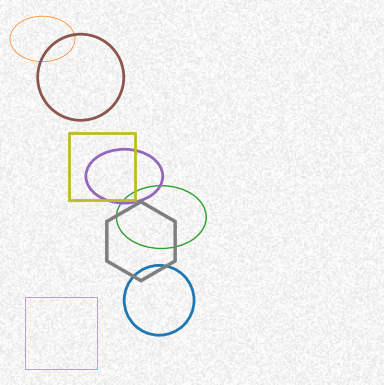[{"shape": "circle", "thickness": 2, "radius": 0.45, "center": [0.413, 0.22]}, {"shape": "oval", "thickness": 0.5, "radius": 0.42, "center": [0.11, 0.899]}, {"shape": "oval", "thickness": 1, "radius": 0.58, "center": [0.419, 0.436]}, {"shape": "oval", "thickness": 2, "radius": 0.5, "center": [0.323, 0.542]}, {"shape": "circle", "thickness": 2, "radius": 0.56, "center": [0.21, 0.799]}, {"shape": "hexagon", "thickness": 2.5, "radius": 0.51, "center": [0.366, 0.373]}, {"shape": "square", "thickness": 2, "radius": 0.43, "center": [0.265, 0.567]}, {"shape": "square", "thickness": 0.5, "radius": 0.47, "center": [0.159, 0.136]}]